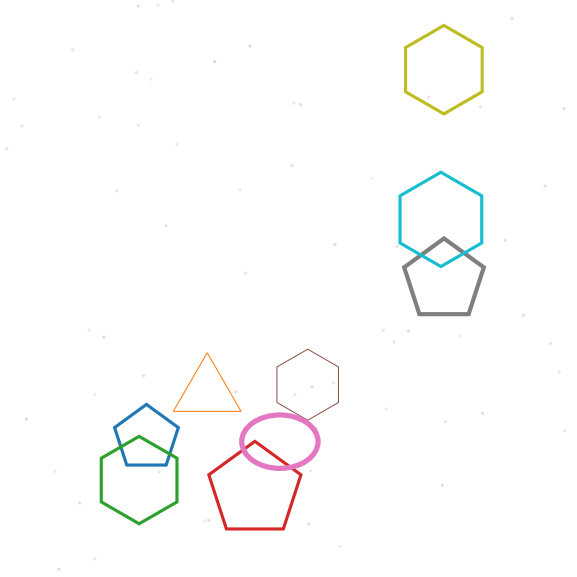[{"shape": "pentagon", "thickness": 1.5, "radius": 0.29, "center": [0.254, 0.241]}, {"shape": "triangle", "thickness": 0.5, "radius": 0.34, "center": [0.359, 0.321]}, {"shape": "hexagon", "thickness": 1.5, "radius": 0.38, "center": [0.241, 0.168]}, {"shape": "pentagon", "thickness": 1.5, "radius": 0.42, "center": [0.441, 0.151]}, {"shape": "hexagon", "thickness": 0.5, "radius": 0.31, "center": [0.533, 0.333]}, {"shape": "oval", "thickness": 2.5, "radius": 0.33, "center": [0.485, 0.234]}, {"shape": "pentagon", "thickness": 2, "radius": 0.36, "center": [0.769, 0.514]}, {"shape": "hexagon", "thickness": 1.5, "radius": 0.38, "center": [0.769, 0.879]}, {"shape": "hexagon", "thickness": 1.5, "radius": 0.41, "center": [0.763, 0.619]}]